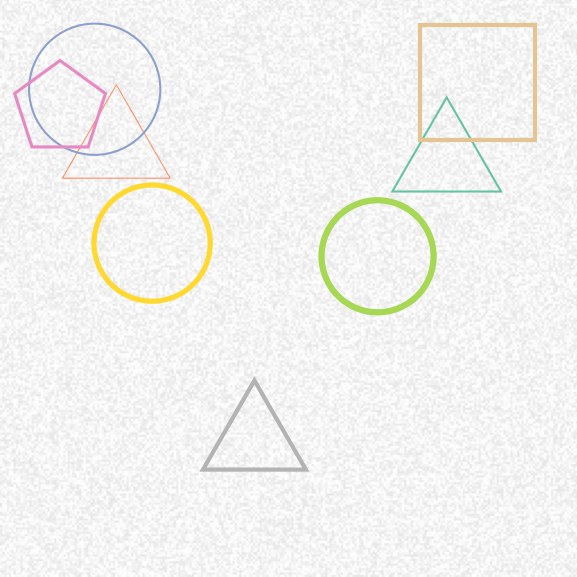[{"shape": "triangle", "thickness": 1, "radius": 0.54, "center": [0.773, 0.722]}, {"shape": "triangle", "thickness": 0.5, "radius": 0.54, "center": [0.201, 0.744]}, {"shape": "circle", "thickness": 1, "radius": 0.57, "center": [0.164, 0.845]}, {"shape": "pentagon", "thickness": 1.5, "radius": 0.41, "center": [0.104, 0.812]}, {"shape": "circle", "thickness": 3, "radius": 0.49, "center": [0.654, 0.555]}, {"shape": "circle", "thickness": 2.5, "radius": 0.5, "center": [0.263, 0.578]}, {"shape": "square", "thickness": 2, "radius": 0.5, "center": [0.827, 0.856]}, {"shape": "triangle", "thickness": 2, "radius": 0.51, "center": [0.441, 0.237]}]